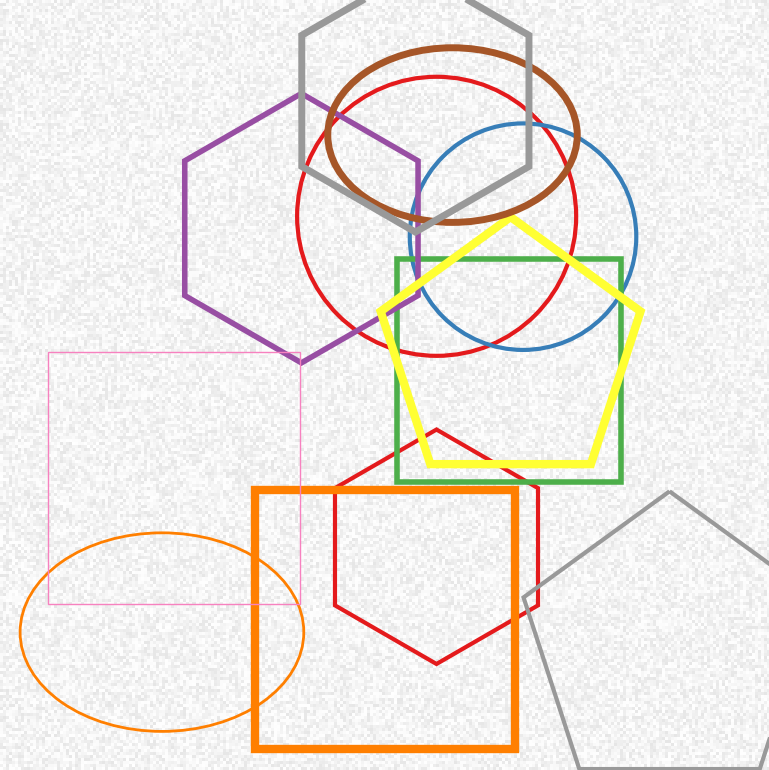[{"shape": "circle", "thickness": 1.5, "radius": 0.91, "center": [0.567, 0.719]}, {"shape": "hexagon", "thickness": 1.5, "radius": 0.76, "center": [0.567, 0.29]}, {"shape": "circle", "thickness": 1.5, "radius": 0.74, "center": [0.679, 0.693]}, {"shape": "square", "thickness": 2, "radius": 0.72, "center": [0.661, 0.519]}, {"shape": "hexagon", "thickness": 2, "radius": 0.87, "center": [0.391, 0.704]}, {"shape": "oval", "thickness": 1, "radius": 0.92, "center": [0.21, 0.179]}, {"shape": "square", "thickness": 3, "radius": 0.84, "center": [0.5, 0.195]}, {"shape": "pentagon", "thickness": 3, "radius": 0.89, "center": [0.663, 0.541]}, {"shape": "oval", "thickness": 2.5, "radius": 0.81, "center": [0.588, 0.825]}, {"shape": "square", "thickness": 0.5, "radius": 0.82, "center": [0.226, 0.379]}, {"shape": "pentagon", "thickness": 1.5, "radius": 1.0, "center": [0.87, 0.163]}, {"shape": "hexagon", "thickness": 2.5, "radius": 0.85, "center": [0.539, 0.869]}]